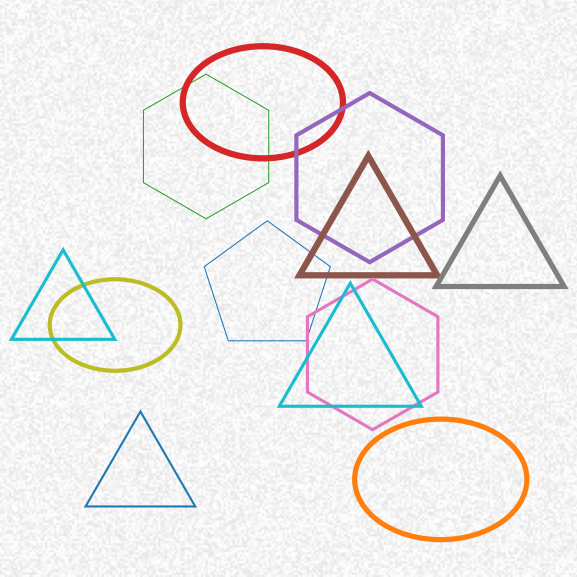[{"shape": "triangle", "thickness": 1, "radius": 0.55, "center": [0.243, 0.177]}, {"shape": "pentagon", "thickness": 0.5, "radius": 0.57, "center": [0.463, 0.502]}, {"shape": "oval", "thickness": 2.5, "radius": 0.75, "center": [0.763, 0.169]}, {"shape": "hexagon", "thickness": 0.5, "radius": 0.63, "center": [0.357, 0.745]}, {"shape": "oval", "thickness": 3, "radius": 0.69, "center": [0.455, 0.822]}, {"shape": "hexagon", "thickness": 2, "radius": 0.73, "center": [0.64, 0.692]}, {"shape": "triangle", "thickness": 3, "radius": 0.69, "center": [0.638, 0.591]}, {"shape": "hexagon", "thickness": 1.5, "radius": 0.65, "center": [0.645, 0.385]}, {"shape": "triangle", "thickness": 2.5, "radius": 0.64, "center": [0.866, 0.567]}, {"shape": "oval", "thickness": 2, "radius": 0.57, "center": [0.199, 0.436]}, {"shape": "triangle", "thickness": 1.5, "radius": 0.52, "center": [0.109, 0.463]}, {"shape": "triangle", "thickness": 1.5, "radius": 0.71, "center": [0.607, 0.367]}]